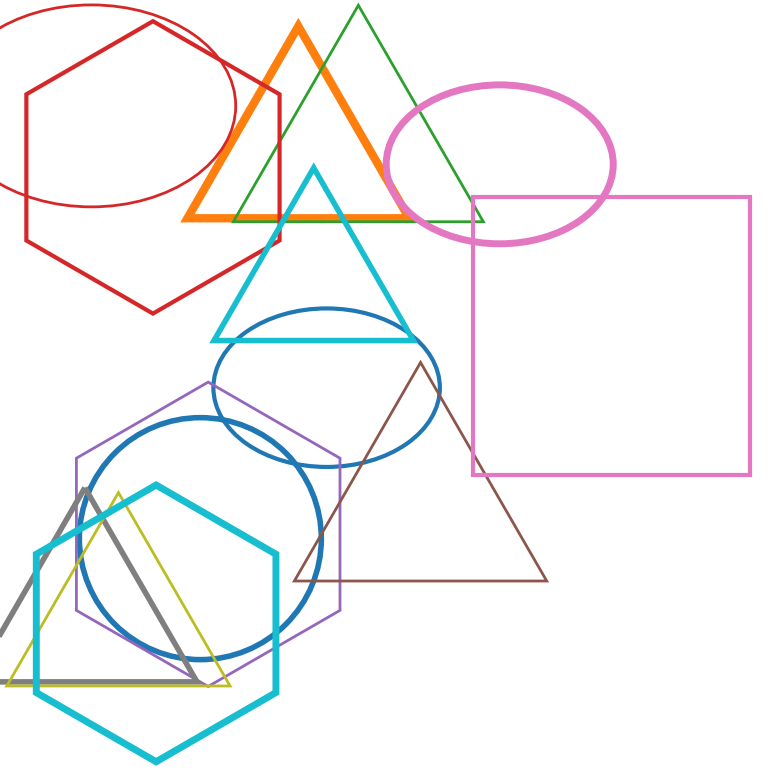[{"shape": "oval", "thickness": 1.5, "radius": 0.74, "center": [0.424, 0.497]}, {"shape": "circle", "thickness": 2, "radius": 0.79, "center": [0.26, 0.3]}, {"shape": "triangle", "thickness": 3, "radius": 0.83, "center": [0.387, 0.8]}, {"shape": "triangle", "thickness": 1, "radius": 0.94, "center": [0.465, 0.806]}, {"shape": "hexagon", "thickness": 1.5, "radius": 0.95, "center": [0.199, 0.783]}, {"shape": "oval", "thickness": 1, "radius": 0.94, "center": [0.119, 0.862]}, {"shape": "hexagon", "thickness": 1, "radius": 0.99, "center": [0.27, 0.306]}, {"shape": "triangle", "thickness": 1, "radius": 0.95, "center": [0.546, 0.34]}, {"shape": "oval", "thickness": 2.5, "radius": 0.74, "center": [0.649, 0.787]}, {"shape": "square", "thickness": 1.5, "radius": 0.9, "center": [0.794, 0.564]}, {"shape": "triangle", "thickness": 2, "radius": 0.84, "center": [0.11, 0.199]}, {"shape": "triangle", "thickness": 1, "radius": 0.84, "center": [0.154, 0.193]}, {"shape": "hexagon", "thickness": 2.5, "radius": 0.9, "center": [0.203, 0.19]}, {"shape": "triangle", "thickness": 2, "radius": 0.75, "center": [0.407, 0.632]}]